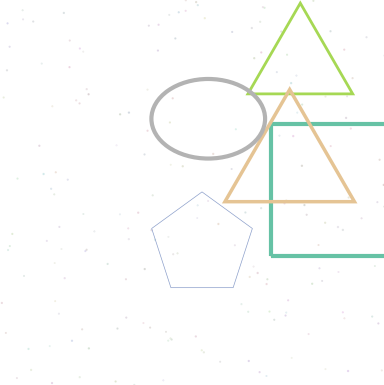[{"shape": "square", "thickness": 3, "radius": 0.85, "center": [0.875, 0.507]}, {"shape": "pentagon", "thickness": 0.5, "radius": 0.69, "center": [0.525, 0.364]}, {"shape": "triangle", "thickness": 2, "radius": 0.79, "center": [0.78, 0.835]}, {"shape": "triangle", "thickness": 2.5, "radius": 0.97, "center": [0.752, 0.573]}, {"shape": "oval", "thickness": 3, "radius": 0.74, "center": [0.541, 0.692]}]